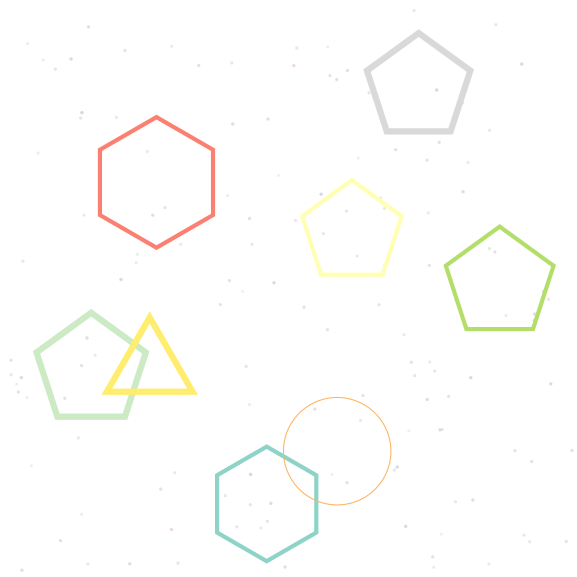[{"shape": "hexagon", "thickness": 2, "radius": 0.5, "center": [0.462, 0.127]}, {"shape": "pentagon", "thickness": 2, "radius": 0.45, "center": [0.609, 0.597]}, {"shape": "hexagon", "thickness": 2, "radius": 0.57, "center": [0.271, 0.683]}, {"shape": "circle", "thickness": 0.5, "radius": 0.47, "center": [0.584, 0.218]}, {"shape": "pentagon", "thickness": 2, "radius": 0.49, "center": [0.865, 0.509]}, {"shape": "pentagon", "thickness": 3, "radius": 0.47, "center": [0.725, 0.848]}, {"shape": "pentagon", "thickness": 3, "radius": 0.5, "center": [0.158, 0.358]}, {"shape": "triangle", "thickness": 3, "radius": 0.43, "center": [0.259, 0.364]}]